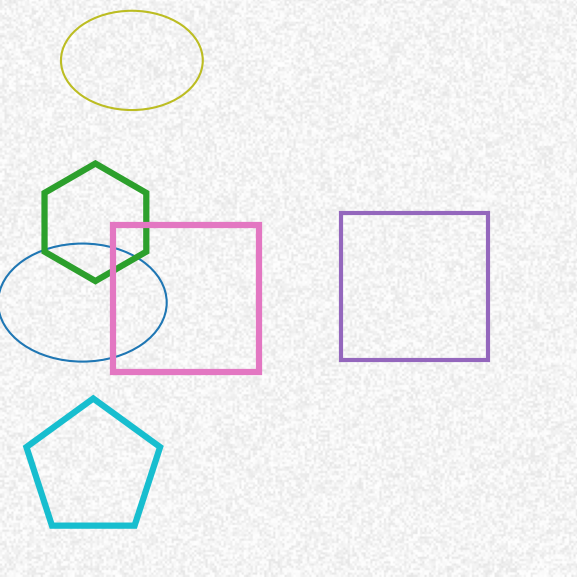[{"shape": "oval", "thickness": 1, "radius": 0.73, "center": [0.143, 0.475]}, {"shape": "hexagon", "thickness": 3, "radius": 0.51, "center": [0.165, 0.614]}, {"shape": "square", "thickness": 2, "radius": 0.64, "center": [0.718, 0.503]}, {"shape": "square", "thickness": 3, "radius": 0.63, "center": [0.322, 0.483]}, {"shape": "oval", "thickness": 1, "radius": 0.61, "center": [0.228, 0.895]}, {"shape": "pentagon", "thickness": 3, "radius": 0.61, "center": [0.161, 0.187]}]